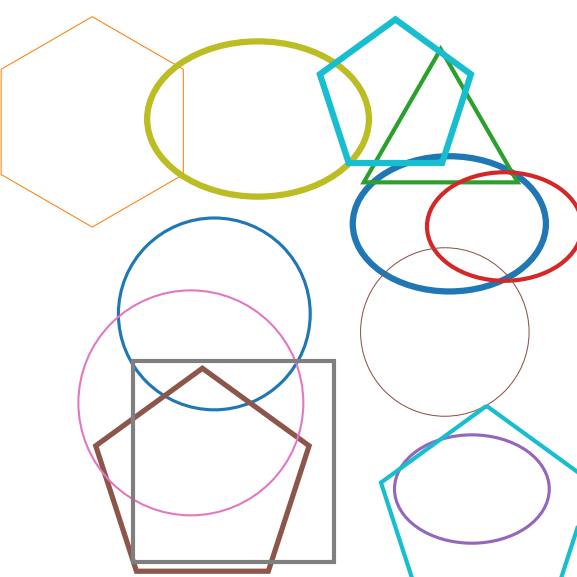[{"shape": "circle", "thickness": 1.5, "radius": 0.83, "center": [0.371, 0.456]}, {"shape": "oval", "thickness": 3, "radius": 0.84, "center": [0.778, 0.612]}, {"shape": "hexagon", "thickness": 0.5, "radius": 0.91, "center": [0.16, 0.788]}, {"shape": "triangle", "thickness": 2, "radius": 0.77, "center": [0.763, 0.76]}, {"shape": "oval", "thickness": 2, "radius": 0.67, "center": [0.874, 0.607]}, {"shape": "oval", "thickness": 1.5, "radius": 0.67, "center": [0.817, 0.152]}, {"shape": "pentagon", "thickness": 2.5, "radius": 0.97, "center": [0.35, 0.167]}, {"shape": "circle", "thickness": 0.5, "radius": 0.73, "center": [0.77, 0.424]}, {"shape": "circle", "thickness": 1, "radius": 0.97, "center": [0.33, 0.302]}, {"shape": "square", "thickness": 2, "radius": 0.87, "center": [0.404, 0.201]}, {"shape": "oval", "thickness": 3, "radius": 0.96, "center": [0.447, 0.793]}, {"shape": "pentagon", "thickness": 2, "radius": 0.96, "center": [0.843, 0.104]}, {"shape": "pentagon", "thickness": 3, "radius": 0.69, "center": [0.685, 0.828]}]